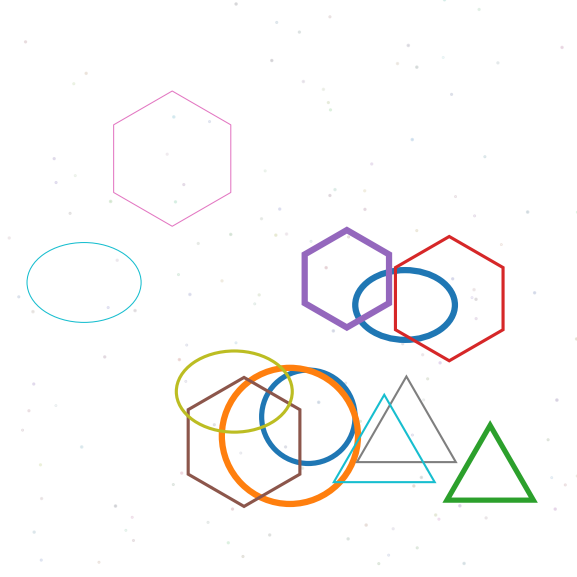[{"shape": "oval", "thickness": 3, "radius": 0.43, "center": [0.701, 0.471]}, {"shape": "circle", "thickness": 2.5, "radius": 0.4, "center": [0.534, 0.277]}, {"shape": "circle", "thickness": 3, "radius": 0.59, "center": [0.502, 0.244]}, {"shape": "triangle", "thickness": 2.5, "radius": 0.43, "center": [0.849, 0.176]}, {"shape": "hexagon", "thickness": 1.5, "radius": 0.54, "center": [0.778, 0.482]}, {"shape": "hexagon", "thickness": 3, "radius": 0.42, "center": [0.601, 0.516]}, {"shape": "hexagon", "thickness": 1.5, "radius": 0.56, "center": [0.423, 0.234]}, {"shape": "hexagon", "thickness": 0.5, "radius": 0.59, "center": [0.298, 0.724]}, {"shape": "triangle", "thickness": 1, "radius": 0.49, "center": [0.704, 0.248]}, {"shape": "oval", "thickness": 1.5, "radius": 0.5, "center": [0.406, 0.321]}, {"shape": "triangle", "thickness": 1, "radius": 0.5, "center": [0.665, 0.215]}, {"shape": "oval", "thickness": 0.5, "radius": 0.49, "center": [0.146, 0.51]}]